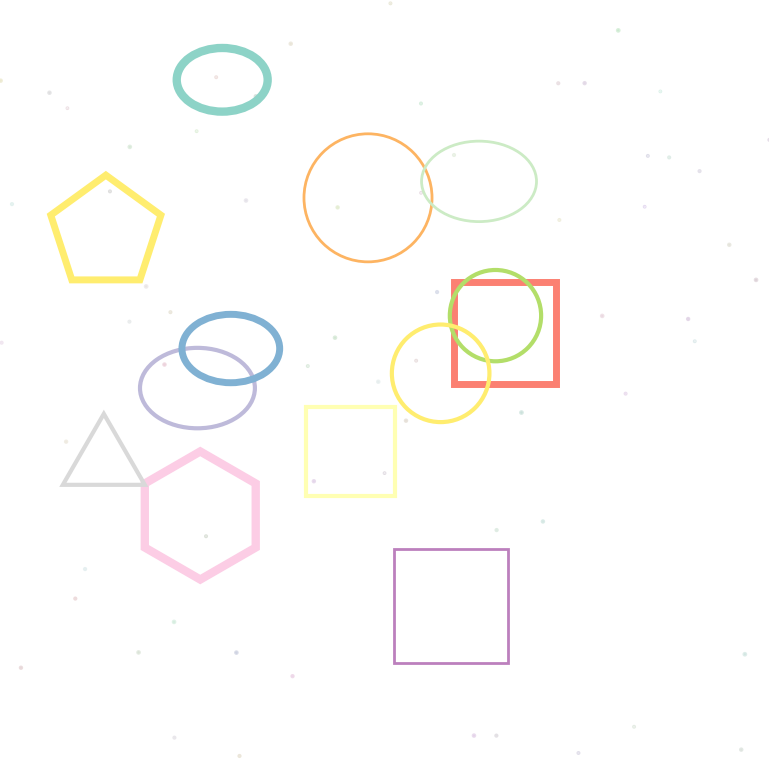[{"shape": "oval", "thickness": 3, "radius": 0.3, "center": [0.289, 0.896]}, {"shape": "square", "thickness": 1.5, "radius": 0.29, "center": [0.455, 0.414]}, {"shape": "oval", "thickness": 1.5, "radius": 0.37, "center": [0.256, 0.496]}, {"shape": "square", "thickness": 2.5, "radius": 0.33, "center": [0.655, 0.568]}, {"shape": "oval", "thickness": 2.5, "radius": 0.32, "center": [0.3, 0.547]}, {"shape": "circle", "thickness": 1, "radius": 0.42, "center": [0.478, 0.743]}, {"shape": "circle", "thickness": 1.5, "radius": 0.3, "center": [0.643, 0.59]}, {"shape": "hexagon", "thickness": 3, "radius": 0.42, "center": [0.26, 0.331]}, {"shape": "triangle", "thickness": 1.5, "radius": 0.31, "center": [0.135, 0.401]}, {"shape": "square", "thickness": 1, "radius": 0.37, "center": [0.586, 0.213]}, {"shape": "oval", "thickness": 1, "radius": 0.37, "center": [0.622, 0.764]}, {"shape": "pentagon", "thickness": 2.5, "radius": 0.38, "center": [0.137, 0.697]}, {"shape": "circle", "thickness": 1.5, "radius": 0.32, "center": [0.572, 0.515]}]